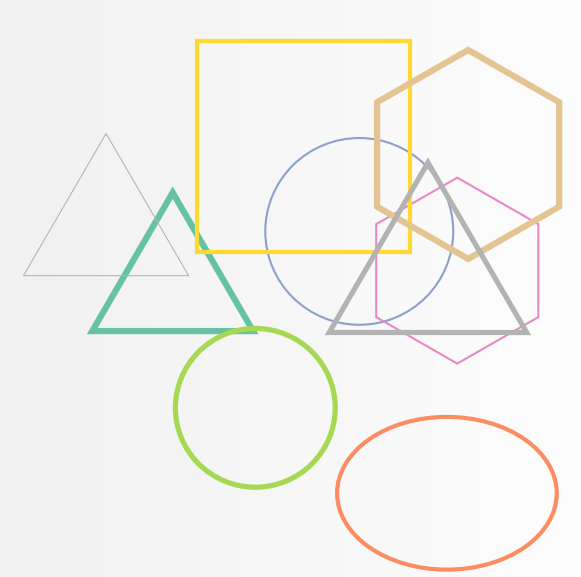[{"shape": "triangle", "thickness": 3, "radius": 0.8, "center": [0.297, 0.506]}, {"shape": "oval", "thickness": 2, "radius": 0.94, "center": [0.769, 0.145]}, {"shape": "circle", "thickness": 1, "radius": 0.81, "center": [0.618, 0.598]}, {"shape": "hexagon", "thickness": 1, "radius": 0.81, "center": [0.787, 0.531]}, {"shape": "circle", "thickness": 2.5, "radius": 0.69, "center": [0.439, 0.293]}, {"shape": "square", "thickness": 2, "radius": 0.92, "center": [0.522, 0.745]}, {"shape": "hexagon", "thickness": 3, "radius": 0.9, "center": [0.805, 0.732]}, {"shape": "triangle", "thickness": 0.5, "radius": 0.82, "center": [0.182, 0.604]}, {"shape": "triangle", "thickness": 2.5, "radius": 0.98, "center": [0.736, 0.521]}]